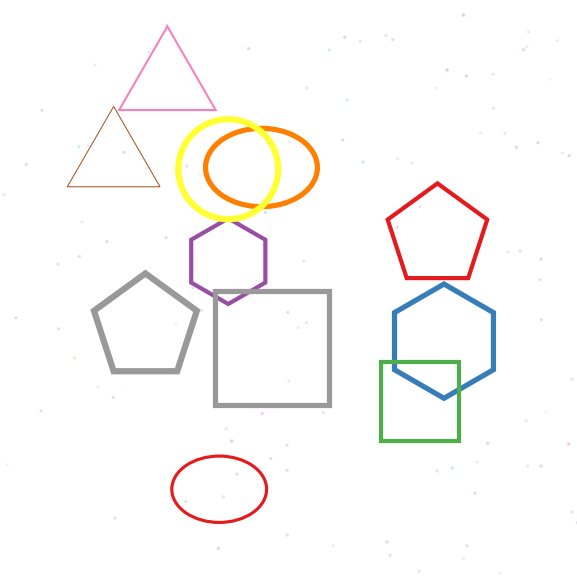[{"shape": "pentagon", "thickness": 2, "radius": 0.45, "center": [0.757, 0.591]}, {"shape": "oval", "thickness": 1.5, "radius": 0.41, "center": [0.38, 0.152]}, {"shape": "hexagon", "thickness": 2.5, "radius": 0.49, "center": [0.769, 0.408]}, {"shape": "square", "thickness": 2, "radius": 0.34, "center": [0.727, 0.304]}, {"shape": "hexagon", "thickness": 2, "radius": 0.37, "center": [0.395, 0.547]}, {"shape": "oval", "thickness": 2.5, "radius": 0.48, "center": [0.453, 0.709]}, {"shape": "circle", "thickness": 3, "radius": 0.43, "center": [0.395, 0.706]}, {"shape": "triangle", "thickness": 0.5, "radius": 0.46, "center": [0.197, 0.722]}, {"shape": "triangle", "thickness": 1, "radius": 0.48, "center": [0.29, 0.857]}, {"shape": "pentagon", "thickness": 3, "radius": 0.47, "center": [0.252, 0.432]}, {"shape": "square", "thickness": 2.5, "radius": 0.49, "center": [0.472, 0.397]}]